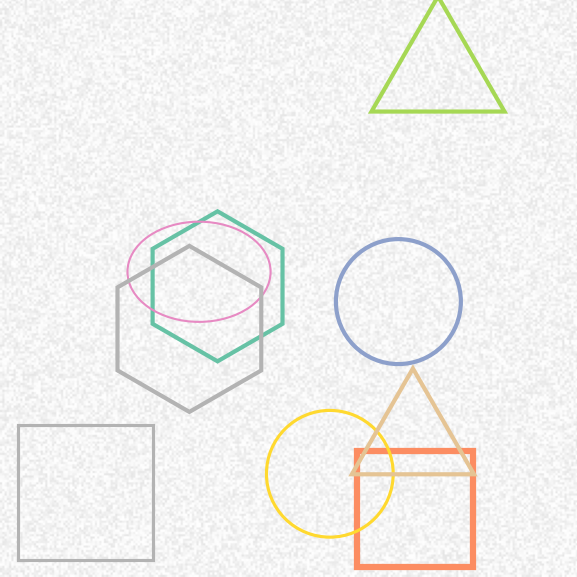[{"shape": "hexagon", "thickness": 2, "radius": 0.65, "center": [0.377, 0.503]}, {"shape": "square", "thickness": 3, "radius": 0.5, "center": [0.719, 0.117]}, {"shape": "circle", "thickness": 2, "radius": 0.54, "center": [0.69, 0.477]}, {"shape": "oval", "thickness": 1, "radius": 0.62, "center": [0.345, 0.529]}, {"shape": "triangle", "thickness": 2, "radius": 0.66, "center": [0.758, 0.872]}, {"shape": "circle", "thickness": 1.5, "radius": 0.55, "center": [0.571, 0.179]}, {"shape": "triangle", "thickness": 2, "radius": 0.61, "center": [0.715, 0.239]}, {"shape": "square", "thickness": 1.5, "radius": 0.58, "center": [0.148, 0.146]}, {"shape": "hexagon", "thickness": 2, "radius": 0.72, "center": [0.328, 0.43]}]